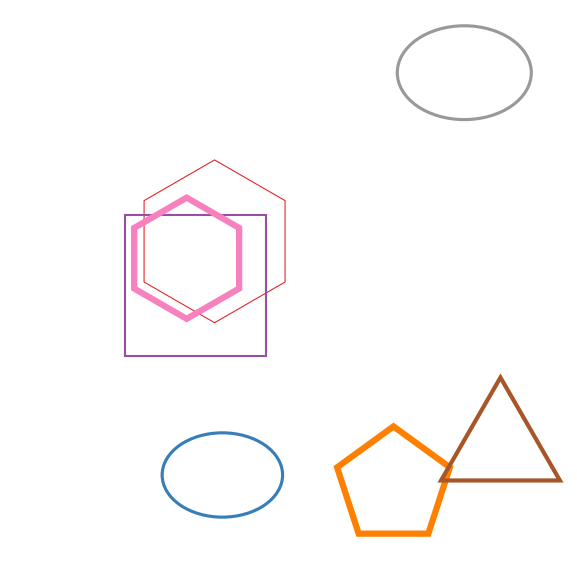[{"shape": "hexagon", "thickness": 0.5, "radius": 0.7, "center": [0.372, 0.581]}, {"shape": "oval", "thickness": 1.5, "radius": 0.52, "center": [0.385, 0.177]}, {"shape": "square", "thickness": 1, "radius": 0.61, "center": [0.338, 0.505]}, {"shape": "pentagon", "thickness": 3, "radius": 0.51, "center": [0.681, 0.158]}, {"shape": "triangle", "thickness": 2, "radius": 0.59, "center": [0.867, 0.227]}, {"shape": "hexagon", "thickness": 3, "radius": 0.52, "center": [0.323, 0.552]}, {"shape": "oval", "thickness": 1.5, "radius": 0.58, "center": [0.804, 0.873]}]